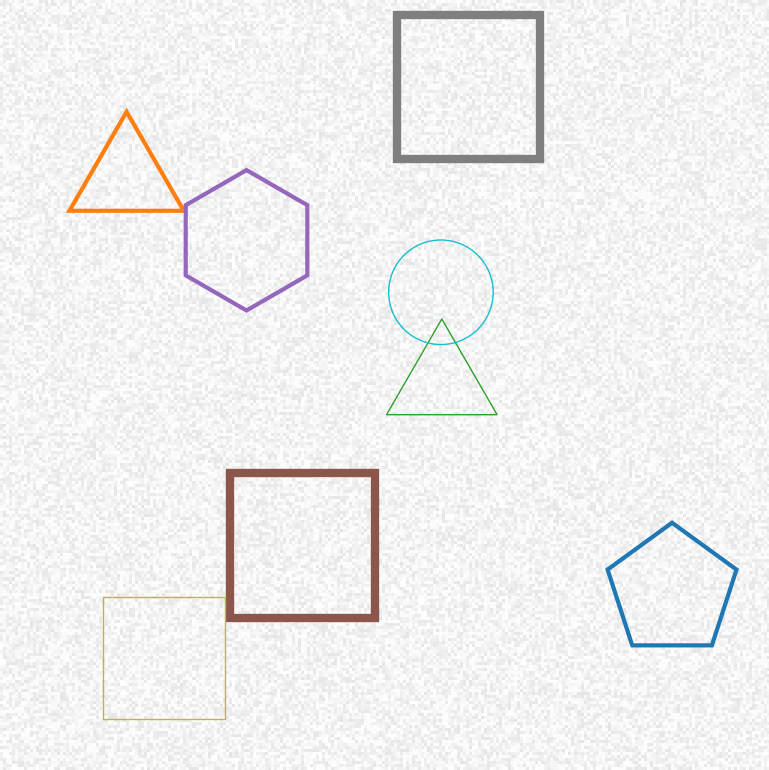[{"shape": "pentagon", "thickness": 1.5, "radius": 0.44, "center": [0.873, 0.233]}, {"shape": "triangle", "thickness": 1.5, "radius": 0.43, "center": [0.164, 0.769]}, {"shape": "triangle", "thickness": 0.5, "radius": 0.41, "center": [0.574, 0.503]}, {"shape": "hexagon", "thickness": 1.5, "radius": 0.46, "center": [0.32, 0.688]}, {"shape": "square", "thickness": 3, "radius": 0.47, "center": [0.393, 0.292]}, {"shape": "square", "thickness": 3, "radius": 0.47, "center": [0.608, 0.887]}, {"shape": "square", "thickness": 0.5, "radius": 0.4, "center": [0.212, 0.145]}, {"shape": "circle", "thickness": 0.5, "radius": 0.34, "center": [0.573, 0.62]}]